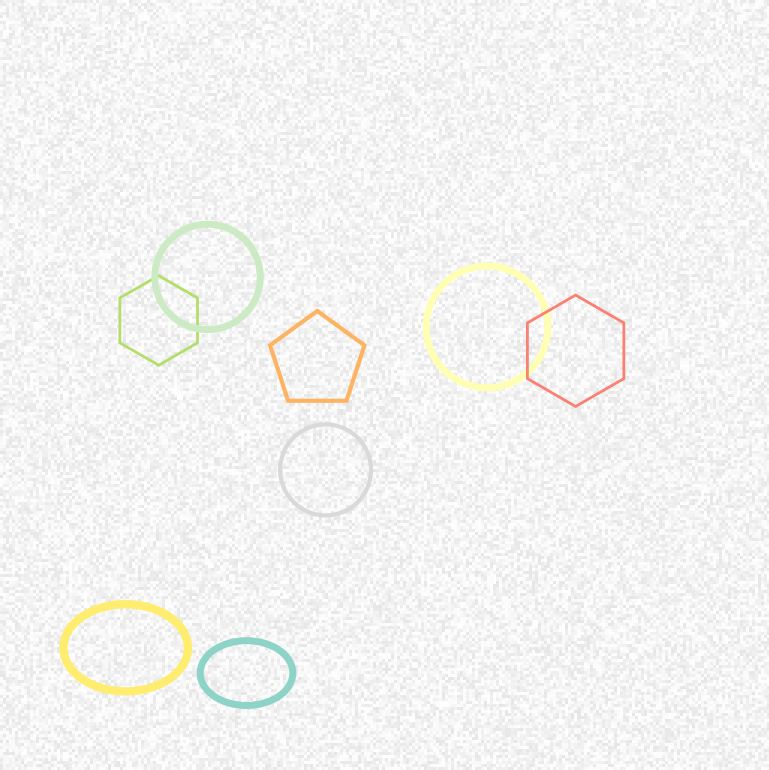[{"shape": "oval", "thickness": 2.5, "radius": 0.3, "center": [0.32, 0.126]}, {"shape": "circle", "thickness": 2.5, "radius": 0.4, "center": [0.632, 0.575]}, {"shape": "hexagon", "thickness": 1, "radius": 0.36, "center": [0.748, 0.544]}, {"shape": "pentagon", "thickness": 1.5, "radius": 0.32, "center": [0.412, 0.532]}, {"shape": "hexagon", "thickness": 1, "radius": 0.29, "center": [0.206, 0.584]}, {"shape": "circle", "thickness": 1.5, "radius": 0.3, "center": [0.423, 0.39]}, {"shape": "circle", "thickness": 2.5, "radius": 0.34, "center": [0.27, 0.64]}, {"shape": "oval", "thickness": 3, "radius": 0.4, "center": [0.163, 0.159]}]